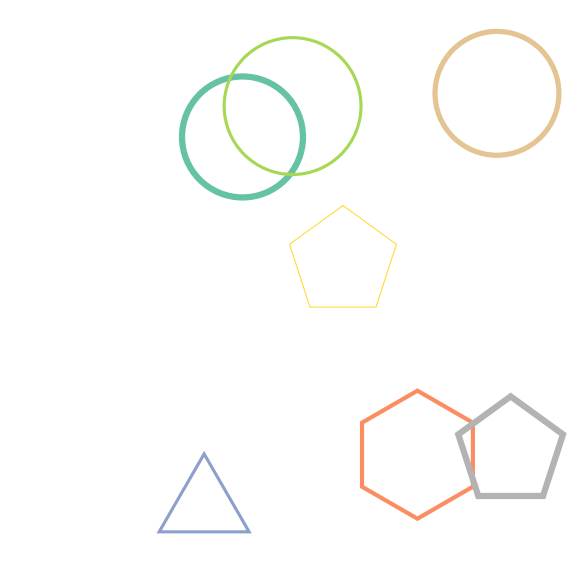[{"shape": "circle", "thickness": 3, "radius": 0.52, "center": [0.42, 0.762]}, {"shape": "hexagon", "thickness": 2, "radius": 0.55, "center": [0.723, 0.212]}, {"shape": "triangle", "thickness": 1.5, "radius": 0.45, "center": [0.353, 0.123]}, {"shape": "circle", "thickness": 1.5, "radius": 0.59, "center": [0.507, 0.815]}, {"shape": "pentagon", "thickness": 0.5, "radius": 0.49, "center": [0.594, 0.546]}, {"shape": "circle", "thickness": 2.5, "radius": 0.54, "center": [0.861, 0.838]}, {"shape": "pentagon", "thickness": 3, "radius": 0.48, "center": [0.884, 0.217]}]